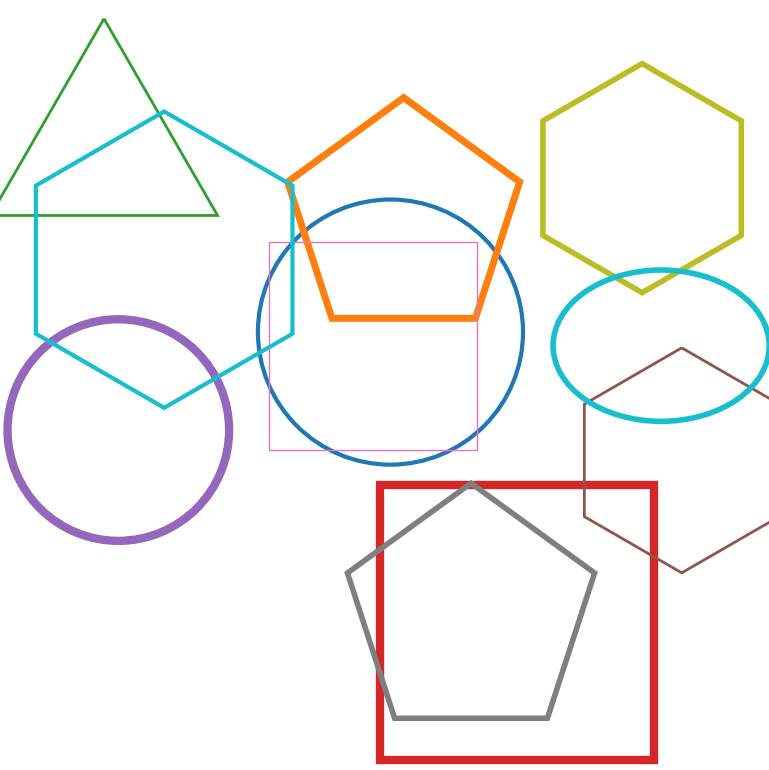[{"shape": "circle", "thickness": 1.5, "radius": 0.86, "center": [0.507, 0.569]}, {"shape": "pentagon", "thickness": 2.5, "radius": 0.79, "center": [0.524, 0.715]}, {"shape": "triangle", "thickness": 1, "radius": 0.85, "center": [0.135, 0.805]}, {"shape": "square", "thickness": 3, "radius": 0.89, "center": [0.672, 0.191]}, {"shape": "circle", "thickness": 3, "radius": 0.72, "center": [0.154, 0.441]}, {"shape": "hexagon", "thickness": 1, "radius": 0.73, "center": [0.885, 0.402]}, {"shape": "square", "thickness": 0.5, "radius": 0.67, "center": [0.484, 0.551]}, {"shape": "pentagon", "thickness": 2, "radius": 0.84, "center": [0.612, 0.204]}, {"shape": "hexagon", "thickness": 2, "radius": 0.74, "center": [0.834, 0.769]}, {"shape": "hexagon", "thickness": 1.5, "radius": 0.96, "center": [0.213, 0.663]}, {"shape": "oval", "thickness": 2, "radius": 0.7, "center": [0.859, 0.551]}]